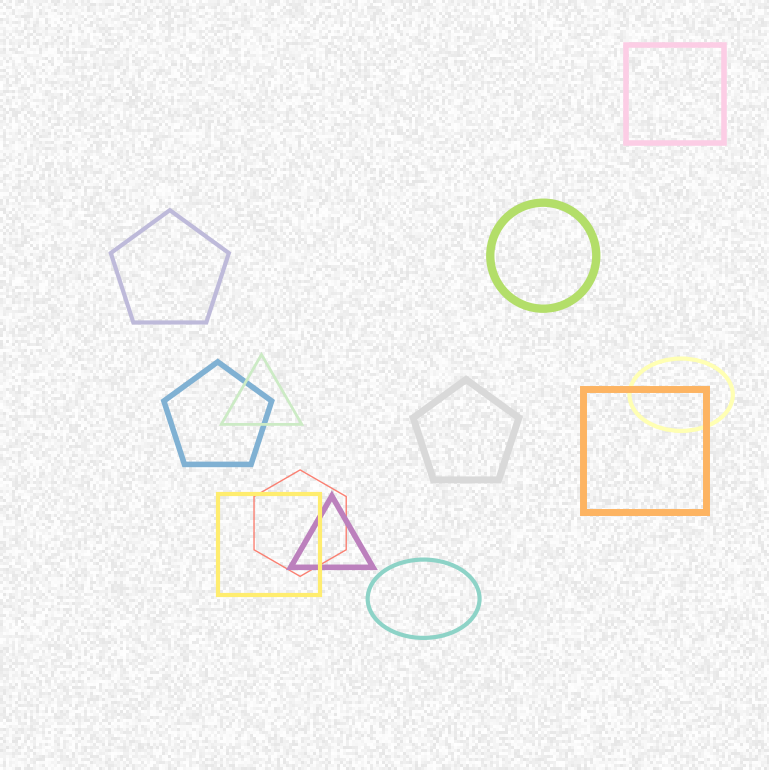[{"shape": "oval", "thickness": 1.5, "radius": 0.36, "center": [0.55, 0.222]}, {"shape": "oval", "thickness": 1.5, "radius": 0.34, "center": [0.885, 0.487]}, {"shape": "pentagon", "thickness": 1.5, "radius": 0.4, "center": [0.221, 0.646]}, {"shape": "hexagon", "thickness": 0.5, "radius": 0.35, "center": [0.39, 0.321]}, {"shape": "pentagon", "thickness": 2, "radius": 0.37, "center": [0.283, 0.456]}, {"shape": "square", "thickness": 2.5, "radius": 0.4, "center": [0.837, 0.415]}, {"shape": "circle", "thickness": 3, "radius": 0.34, "center": [0.706, 0.668]}, {"shape": "square", "thickness": 2, "radius": 0.32, "center": [0.877, 0.878]}, {"shape": "pentagon", "thickness": 2.5, "radius": 0.36, "center": [0.605, 0.435]}, {"shape": "triangle", "thickness": 2, "radius": 0.31, "center": [0.431, 0.294]}, {"shape": "triangle", "thickness": 1, "radius": 0.3, "center": [0.34, 0.479]}, {"shape": "square", "thickness": 1.5, "radius": 0.33, "center": [0.349, 0.293]}]